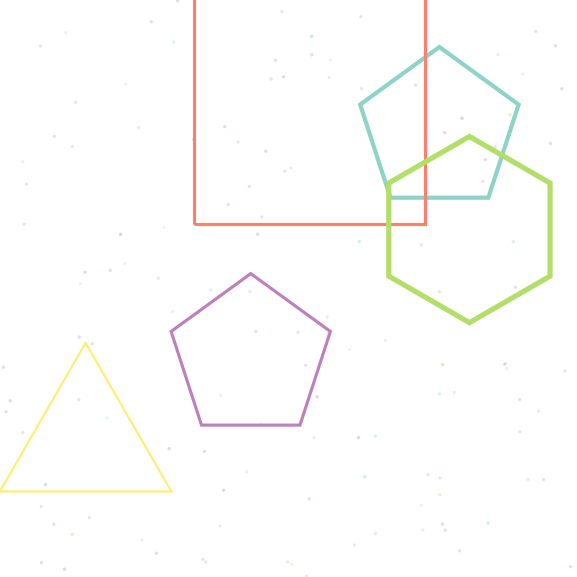[{"shape": "pentagon", "thickness": 2, "radius": 0.72, "center": [0.761, 0.773]}, {"shape": "square", "thickness": 1.5, "radius": 1.0, "center": [0.536, 0.81]}, {"shape": "hexagon", "thickness": 2.5, "radius": 0.81, "center": [0.813, 0.602]}, {"shape": "pentagon", "thickness": 1.5, "radius": 0.73, "center": [0.434, 0.38]}, {"shape": "triangle", "thickness": 1, "radius": 0.86, "center": [0.148, 0.234]}]